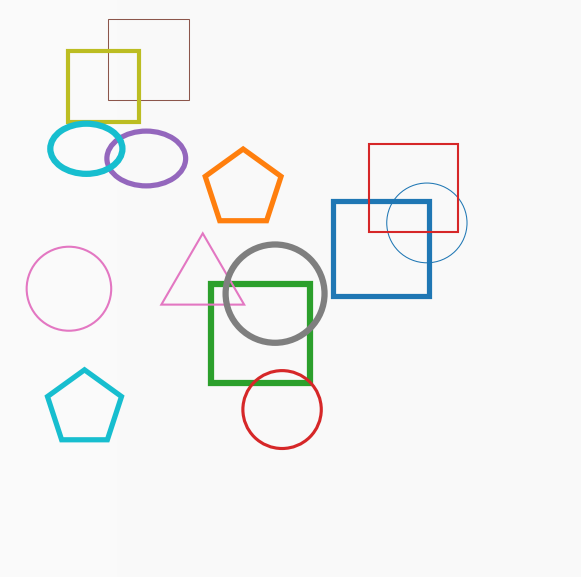[{"shape": "square", "thickness": 2.5, "radius": 0.41, "center": [0.656, 0.57]}, {"shape": "circle", "thickness": 0.5, "radius": 0.35, "center": [0.734, 0.613]}, {"shape": "pentagon", "thickness": 2.5, "radius": 0.34, "center": [0.418, 0.672]}, {"shape": "square", "thickness": 3, "radius": 0.43, "center": [0.448, 0.422]}, {"shape": "square", "thickness": 1, "radius": 0.38, "center": [0.711, 0.674]}, {"shape": "circle", "thickness": 1.5, "radius": 0.34, "center": [0.485, 0.29]}, {"shape": "oval", "thickness": 2.5, "radius": 0.34, "center": [0.252, 0.725]}, {"shape": "square", "thickness": 0.5, "radius": 0.35, "center": [0.255, 0.896]}, {"shape": "circle", "thickness": 1, "radius": 0.36, "center": [0.119, 0.499]}, {"shape": "triangle", "thickness": 1, "radius": 0.41, "center": [0.349, 0.513]}, {"shape": "circle", "thickness": 3, "radius": 0.43, "center": [0.473, 0.491]}, {"shape": "square", "thickness": 2, "radius": 0.31, "center": [0.179, 0.849]}, {"shape": "oval", "thickness": 3, "radius": 0.31, "center": [0.149, 0.742]}, {"shape": "pentagon", "thickness": 2.5, "radius": 0.33, "center": [0.145, 0.292]}]